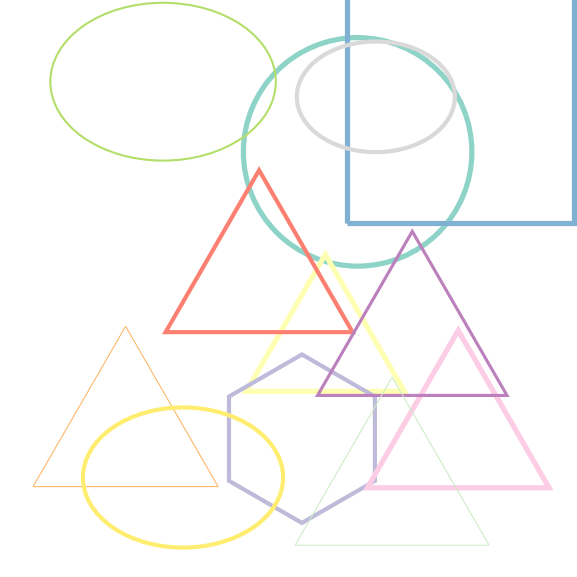[{"shape": "circle", "thickness": 2.5, "radius": 0.99, "center": [0.619, 0.736]}, {"shape": "triangle", "thickness": 2.5, "radius": 0.79, "center": [0.563, 0.4]}, {"shape": "hexagon", "thickness": 2, "radius": 0.73, "center": [0.523, 0.239]}, {"shape": "triangle", "thickness": 2, "radius": 0.93, "center": [0.449, 0.517]}, {"shape": "square", "thickness": 2.5, "radius": 0.99, "center": [0.798, 0.809]}, {"shape": "triangle", "thickness": 0.5, "radius": 0.93, "center": [0.218, 0.249]}, {"shape": "oval", "thickness": 1, "radius": 0.98, "center": [0.282, 0.858]}, {"shape": "triangle", "thickness": 2.5, "radius": 0.91, "center": [0.793, 0.245]}, {"shape": "oval", "thickness": 2, "radius": 0.68, "center": [0.651, 0.831]}, {"shape": "triangle", "thickness": 1.5, "radius": 0.95, "center": [0.714, 0.409]}, {"shape": "triangle", "thickness": 0.5, "radius": 0.97, "center": [0.679, 0.152]}, {"shape": "oval", "thickness": 2, "radius": 0.87, "center": [0.317, 0.172]}]